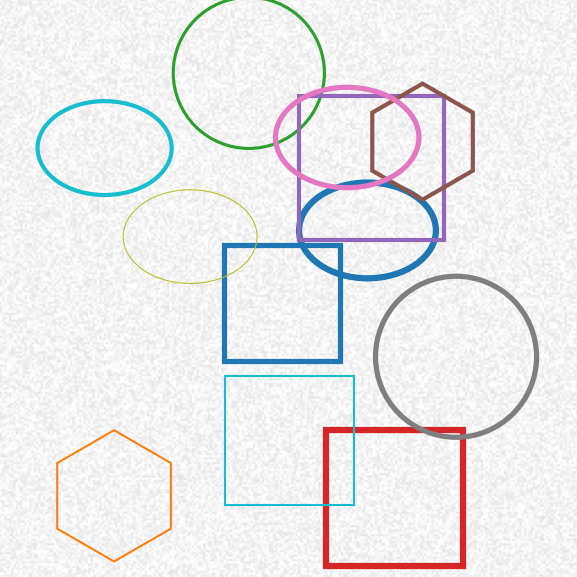[{"shape": "square", "thickness": 2.5, "radius": 0.5, "center": [0.488, 0.475]}, {"shape": "oval", "thickness": 3, "radius": 0.59, "center": [0.636, 0.6]}, {"shape": "hexagon", "thickness": 1, "radius": 0.57, "center": [0.198, 0.141]}, {"shape": "circle", "thickness": 1.5, "radius": 0.65, "center": [0.431, 0.873]}, {"shape": "square", "thickness": 3, "radius": 0.59, "center": [0.683, 0.136]}, {"shape": "square", "thickness": 2, "radius": 0.63, "center": [0.644, 0.708]}, {"shape": "hexagon", "thickness": 2, "radius": 0.5, "center": [0.732, 0.754]}, {"shape": "oval", "thickness": 2.5, "radius": 0.62, "center": [0.601, 0.761]}, {"shape": "circle", "thickness": 2.5, "radius": 0.7, "center": [0.79, 0.381]}, {"shape": "oval", "thickness": 0.5, "radius": 0.58, "center": [0.329, 0.589]}, {"shape": "oval", "thickness": 2, "radius": 0.58, "center": [0.181, 0.743]}, {"shape": "square", "thickness": 1, "radius": 0.56, "center": [0.501, 0.237]}]